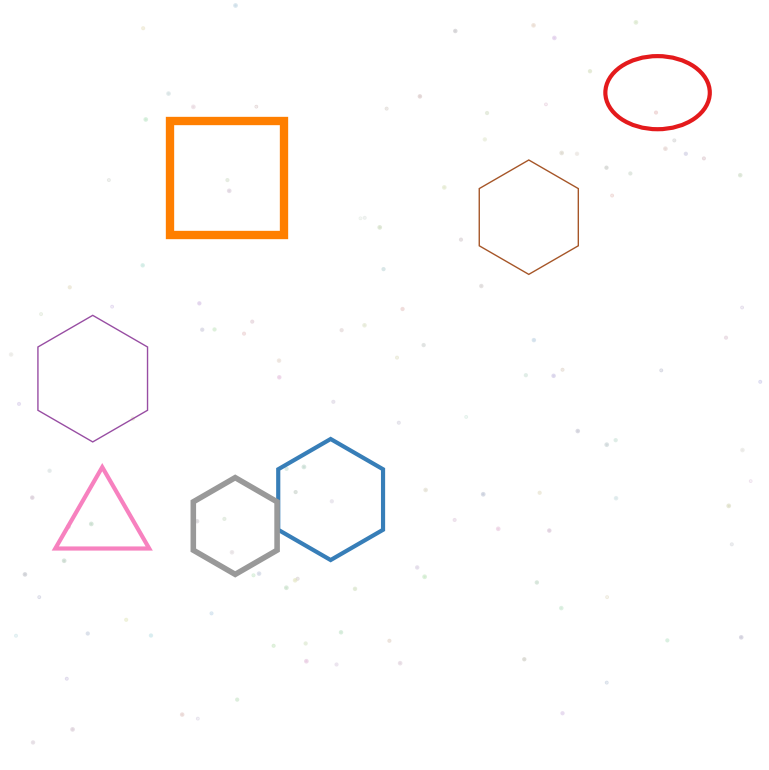[{"shape": "oval", "thickness": 1.5, "radius": 0.34, "center": [0.854, 0.88]}, {"shape": "hexagon", "thickness": 1.5, "radius": 0.39, "center": [0.429, 0.351]}, {"shape": "hexagon", "thickness": 0.5, "radius": 0.41, "center": [0.12, 0.508]}, {"shape": "square", "thickness": 3, "radius": 0.37, "center": [0.295, 0.769]}, {"shape": "hexagon", "thickness": 0.5, "radius": 0.37, "center": [0.687, 0.718]}, {"shape": "triangle", "thickness": 1.5, "radius": 0.35, "center": [0.133, 0.323]}, {"shape": "hexagon", "thickness": 2, "radius": 0.31, "center": [0.305, 0.317]}]